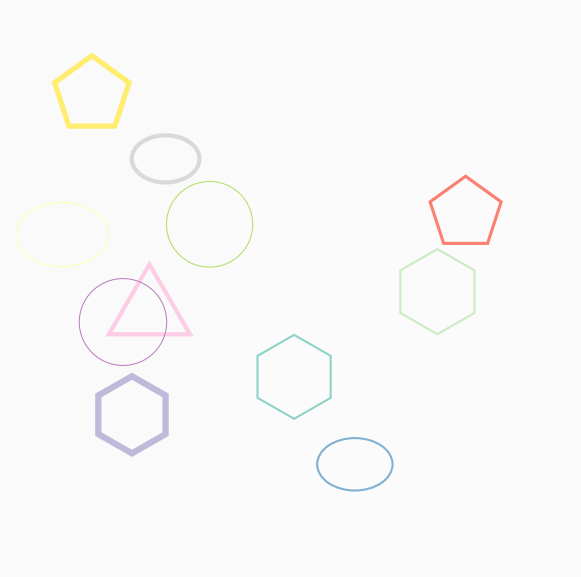[{"shape": "hexagon", "thickness": 1, "radius": 0.36, "center": [0.506, 0.347]}, {"shape": "oval", "thickness": 0.5, "radius": 0.4, "center": [0.107, 0.593]}, {"shape": "hexagon", "thickness": 3, "radius": 0.33, "center": [0.227, 0.281]}, {"shape": "pentagon", "thickness": 1.5, "radius": 0.32, "center": [0.801, 0.63]}, {"shape": "oval", "thickness": 1, "radius": 0.32, "center": [0.611, 0.195]}, {"shape": "circle", "thickness": 0.5, "radius": 0.37, "center": [0.361, 0.611]}, {"shape": "triangle", "thickness": 2, "radius": 0.4, "center": [0.257, 0.461]}, {"shape": "oval", "thickness": 2, "radius": 0.29, "center": [0.285, 0.724]}, {"shape": "circle", "thickness": 0.5, "radius": 0.38, "center": [0.212, 0.442]}, {"shape": "hexagon", "thickness": 1, "radius": 0.37, "center": [0.753, 0.494]}, {"shape": "pentagon", "thickness": 2.5, "radius": 0.34, "center": [0.158, 0.835]}]